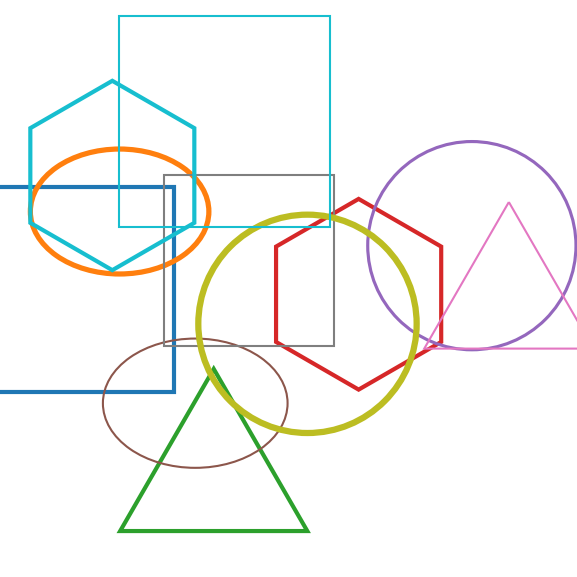[{"shape": "square", "thickness": 2, "radius": 0.89, "center": [0.123, 0.498]}, {"shape": "oval", "thickness": 2.5, "radius": 0.77, "center": [0.207, 0.633]}, {"shape": "triangle", "thickness": 2, "radius": 0.94, "center": [0.37, 0.173]}, {"shape": "hexagon", "thickness": 2, "radius": 0.83, "center": [0.621, 0.49]}, {"shape": "circle", "thickness": 1.5, "radius": 0.9, "center": [0.817, 0.574]}, {"shape": "oval", "thickness": 1, "radius": 0.8, "center": [0.338, 0.301]}, {"shape": "triangle", "thickness": 1, "radius": 0.85, "center": [0.881, 0.48]}, {"shape": "square", "thickness": 1, "radius": 0.74, "center": [0.431, 0.548]}, {"shape": "circle", "thickness": 3, "radius": 0.95, "center": [0.532, 0.438]}, {"shape": "hexagon", "thickness": 2, "radius": 0.82, "center": [0.195, 0.695]}, {"shape": "square", "thickness": 1, "radius": 0.91, "center": [0.39, 0.789]}]